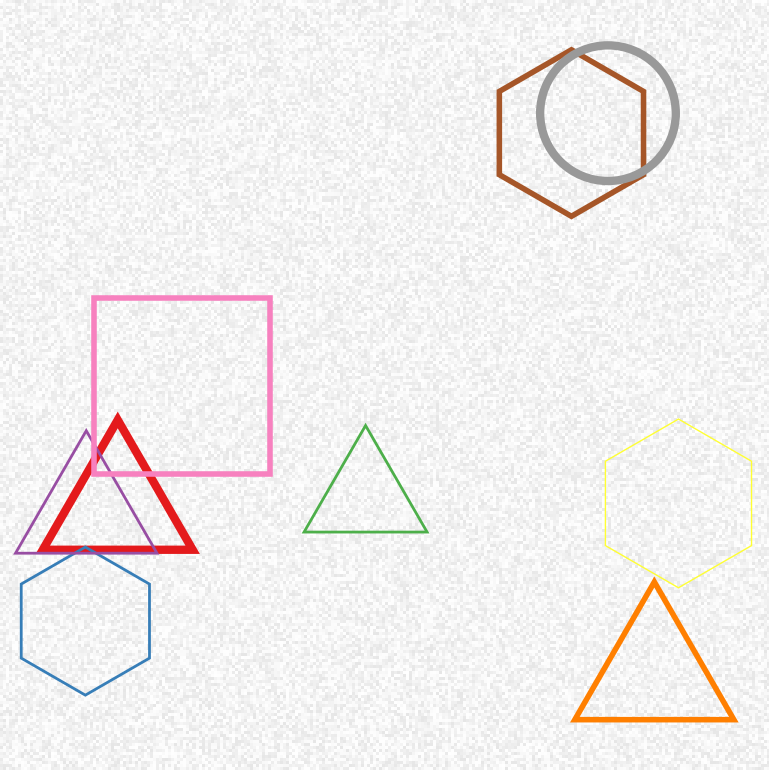[{"shape": "triangle", "thickness": 3, "radius": 0.56, "center": [0.153, 0.342]}, {"shape": "hexagon", "thickness": 1, "radius": 0.48, "center": [0.111, 0.193]}, {"shape": "triangle", "thickness": 1, "radius": 0.46, "center": [0.475, 0.355]}, {"shape": "triangle", "thickness": 1, "radius": 0.53, "center": [0.112, 0.335]}, {"shape": "triangle", "thickness": 2, "radius": 0.6, "center": [0.85, 0.125]}, {"shape": "hexagon", "thickness": 0.5, "radius": 0.55, "center": [0.881, 0.346]}, {"shape": "hexagon", "thickness": 2, "radius": 0.54, "center": [0.742, 0.827]}, {"shape": "square", "thickness": 2, "radius": 0.57, "center": [0.236, 0.499]}, {"shape": "circle", "thickness": 3, "radius": 0.44, "center": [0.79, 0.853]}]